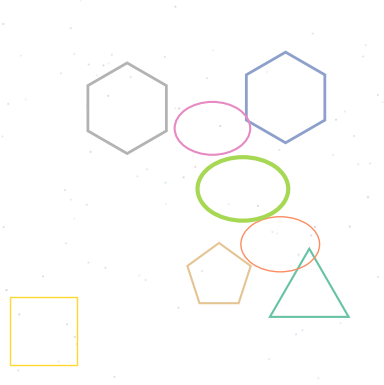[{"shape": "triangle", "thickness": 1.5, "radius": 0.59, "center": [0.803, 0.236]}, {"shape": "oval", "thickness": 1, "radius": 0.51, "center": [0.728, 0.366]}, {"shape": "hexagon", "thickness": 2, "radius": 0.59, "center": [0.742, 0.747]}, {"shape": "oval", "thickness": 1.5, "radius": 0.49, "center": [0.552, 0.667]}, {"shape": "oval", "thickness": 3, "radius": 0.59, "center": [0.631, 0.509]}, {"shape": "square", "thickness": 1, "radius": 0.44, "center": [0.113, 0.14]}, {"shape": "pentagon", "thickness": 1.5, "radius": 0.43, "center": [0.569, 0.282]}, {"shape": "hexagon", "thickness": 2, "radius": 0.59, "center": [0.33, 0.719]}]